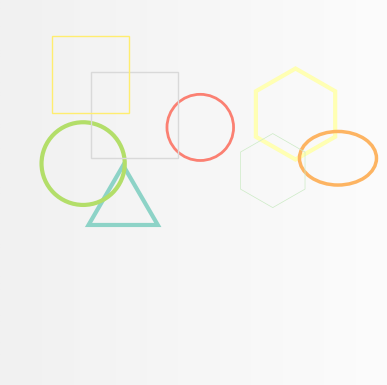[{"shape": "triangle", "thickness": 3, "radius": 0.52, "center": [0.318, 0.467]}, {"shape": "hexagon", "thickness": 3, "radius": 0.59, "center": [0.763, 0.704]}, {"shape": "circle", "thickness": 2, "radius": 0.43, "center": [0.517, 0.669]}, {"shape": "oval", "thickness": 2.5, "radius": 0.5, "center": [0.872, 0.589]}, {"shape": "circle", "thickness": 3, "radius": 0.54, "center": [0.215, 0.575]}, {"shape": "square", "thickness": 1, "radius": 0.56, "center": [0.347, 0.702]}, {"shape": "hexagon", "thickness": 0.5, "radius": 0.48, "center": [0.704, 0.557]}, {"shape": "square", "thickness": 1, "radius": 0.5, "center": [0.233, 0.806]}]